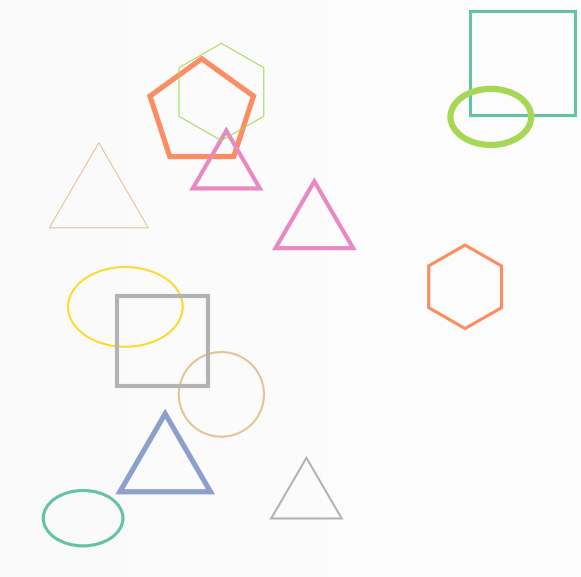[{"shape": "square", "thickness": 1.5, "radius": 0.45, "center": [0.898, 0.891]}, {"shape": "oval", "thickness": 1.5, "radius": 0.34, "center": [0.143, 0.102]}, {"shape": "pentagon", "thickness": 2.5, "radius": 0.47, "center": [0.347, 0.804]}, {"shape": "hexagon", "thickness": 1.5, "radius": 0.36, "center": [0.8, 0.503]}, {"shape": "triangle", "thickness": 2.5, "radius": 0.45, "center": [0.284, 0.193]}, {"shape": "triangle", "thickness": 2, "radius": 0.39, "center": [0.541, 0.608]}, {"shape": "triangle", "thickness": 2, "radius": 0.33, "center": [0.389, 0.706]}, {"shape": "oval", "thickness": 3, "radius": 0.35, "center": [0.844, 0.797]}, {"shape": "hexagon", "thickness": 0.5, "radius": 0.42, "center": [0.381, 0.84]}, {"shape": "oval", "thickness": 1, "radius": 0.49, "center": [0.216, 0.468]}, {"shape": "circle", "thickness": 1, "radius": 0.37, "center": [0.381, 0.316]}, {"shape": "triangle", "thickness": 0.5, "radius": 0.49, "center": [0.17, 0.654]}, {"shape": "triangle", "thickness": 1, "radius": 0.35, "center": [0.527, 0.136]}, {"shape": "square", "thickness": 2, "radius": 0.39, "center": [0.28, 0.408]}]